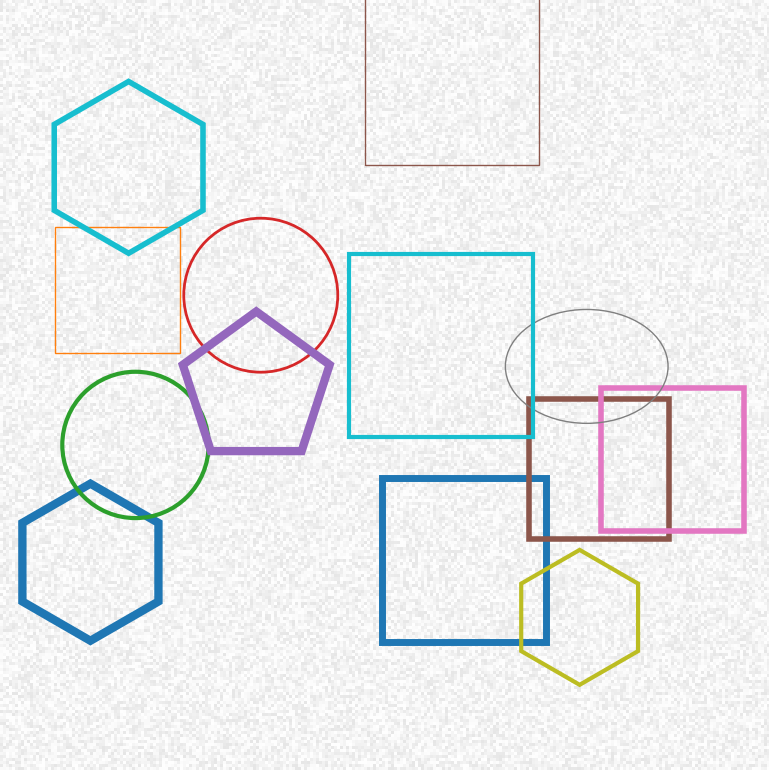[{"shape": "hexagon", "thickness": 3, "radius": 0.51, "center": [0.117, 0.27]}, {"shape": "square", "thickness": 2.5, "radius": 0.53, "center": [0.602, 0.273]}, {"shape": "square", "thickness": 0.5, "radius": 0.41, "center": [0.153, 0.624]}, {"shape": "circle", "thickness": 1.5, "radius": 0.48, "center": [0.176, 0.422]}, {"shape": "circle", "thickness": 1, "radius": 0.5, "center": [0.339, 0.617]}, {"shape": "pentagon", "thickness": 3, "radius": 0.5, "center": [0.333, 0.495]}, {"shape": "square", "thickness": 2, "radius": 0.45, "center": [0.778, 0.391]}, {"shape": "square", "thickness": 0.5, "radius": 0.56, "center": [0.587, 0.899]}, {"shape": "square", "thickness": 2, "radius": 0.46, "center": [0.874, 0.403]}, {"shape": "oval", "thickness": 0.5, "radius": 0.53, "center": [0.762, 0.524]}, {"shape": "hexagon", "thickness": 1.5, "radius": 0.44, "center": [0.753, 0.198]}, {"shape": "hexagon", "thickness": 2, "radius": 0.56, "center": [0.167, 0.783]}, {"shape": "square", "thickness": 1.5, "radius": 0.6, "center": [0.573, 0.551]}]